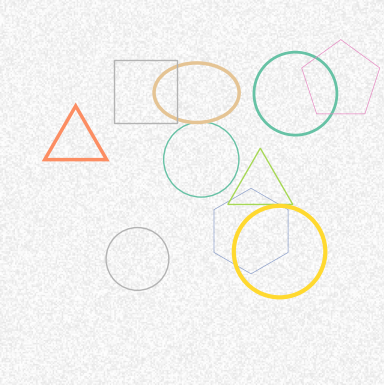[{"shape": "circle", "thickness": 2, "radius": 0.54, "center": [0.767, 0.757]}, {"shape": "circle", "thickness": 1, "radius": 0.49, "center": [0.523, 0.586]}, {"shape": "triangle", "thickness": 2.5, "radius": 0.46, "center": [0.197, 0.632]}, {"shape": "hexagon", "thickness": 0.5, "radius": 0.56, "center": [0.652, 0.4]}, {"shape": "pentagon", "thickness": 0.5, "radius": 0.53, "center": [0.885, 0.791]}, {"shape": "triangle", "thickness": 1, "radius": 0.49, "center": [0.676, 0.518]}, {"shape": "circle", "thickness": 3, "radius": 0.59, "center": [0.726, 0.346]}, {"shape": "oval", "thickness": 2.5, "radius": 0.55, "center": [0.511, 0.759]}, {"shape": "square", "thickness": 1, "radius": 0.41, "center": [0.379, 0.762]}, {"shape": "circle", "thickness": 1, "radius": 0.41, "center": [0.357, 0.327]}]